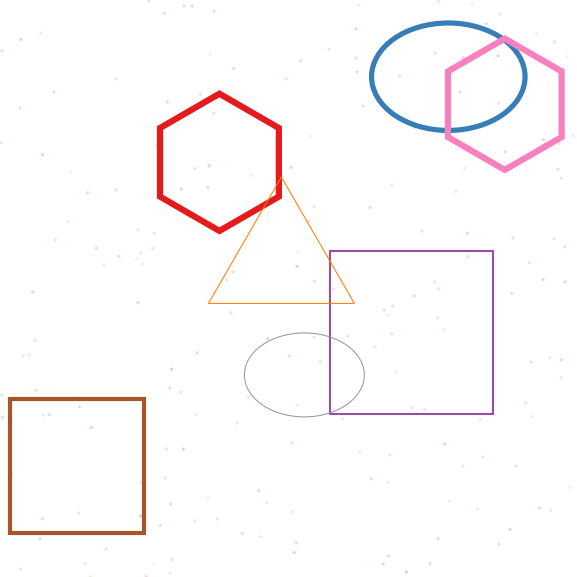[{"shape": "hexagon", "thickness": 3, "radius": 0.59, "center": [0.38, 0.718]}, {"shape": "oval", "thickness": 2.5, "radius": 0.66, "center": [0.776, 0.866]}, {"shape": "square", "thickness": 1, "radius": 0.71, "center": [0.712, 0.423]}, {"shape": "triangle", "thickness": 0.5, "radius": 0.73, "center": [0.487, 0.547]}, {"shape": "square", "thickness": 2, "radius": 0.58, "center": [0.133, 0.192]}, {"shape": "hexagon", "thickness": 3, "radius": 0.57, "center": [0.874, 0.819]}, {"shape": "oval", "thickness": 0.5, "radius": 0.52, "center": [0.527, 0.35]}]